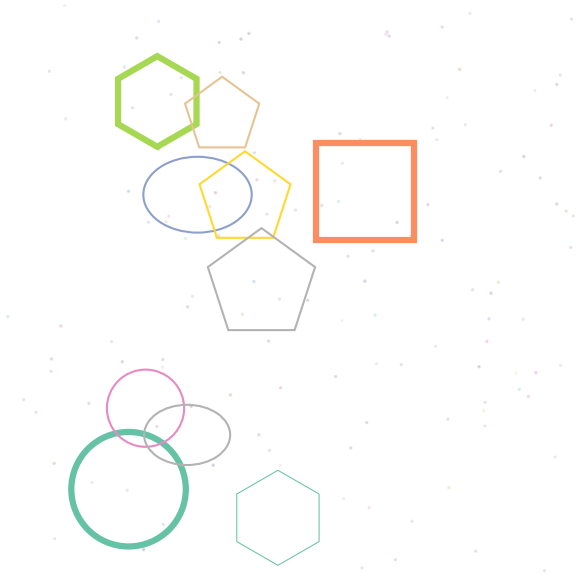[{"shape": "hexagon", "thickness": 0.5, "radius": 0.41, "center": [0.481, 0.102]}, {"shape": "circle", "thickness": 3, "radius": 0.5, "center": [0.223, 0.152]}, {"shape": "square", "thickness": 3, "radius": 0.42, "center": [0.632, 0.667]}, {"shape": "oval", "thickness": 1, "radius": 0.47, "center": [0.342, 0.662]}, {"shape": "circle", "thickness": 1, "radius": 0.33, "center": [0.252, 0.292]}, {"shape": "hexagon", "thickness": 3, "radius": 0.39, "center": [0.272, 0.823]}, {"shape": "pentagon", "thickness": 1, "radius": 0.41, "center": [0.424, 0.654]}, {"shape": "pentagon", "thickness": 1, "radius": 0.34, "center": [0.385, 0.799]}, {"shape": "oval", "thickness": 1, "radius": 0.37, "center": [0.324, 0.246]}, {"shape": "pentagon", "thickness": 1, "radius": 0.49, "center": [0.453, 0.507]}]